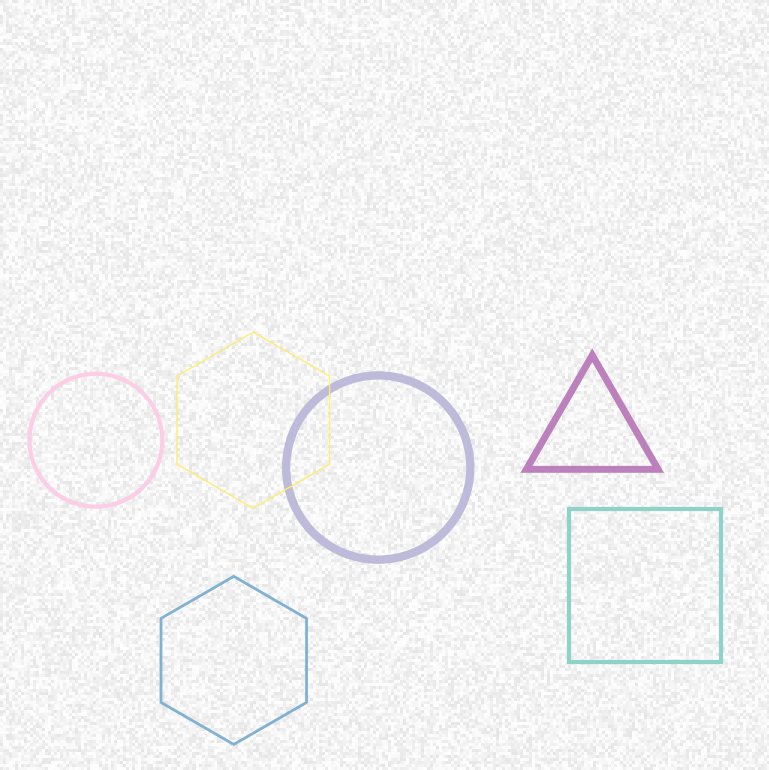[{"shape": "square", "thickness": 1.5, "radius": 0.49, "center": [0.838, 0.24]}, {"shape": "circle", "thickness": 3, "radius": 0.6, "center": [0.491, 0.393]}, {"shape": "hexagon", "thickness": 1, "radius": 0.55, "center": [0.304, 0.142]}, {"shape": "circle", "thickness": 1.5, "radius": 0.43, "center": [0.125, 0.428]}, {"shape": "triangle", "thickness": 2.5, "radius": 0.49, "center": [0.769, 0.44]}, {"shape": "hexagon", "thickness": 0.5, "radius": 0.57, "center": [0.329, 0.454]}]